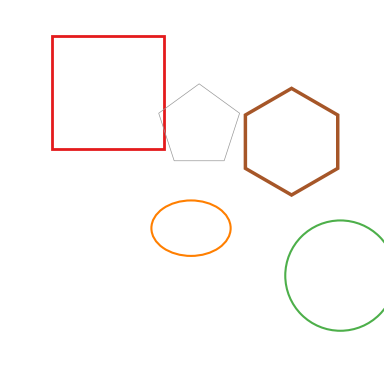[{"shape": "square", "thickness": 2, "radius": 0.73, "center": [0.28, 0.759]}, {"shape": "circle", "thickness": 1.5, "radius": 0.72, "center": [0.884, 0.284]}, {"shape": "oval", "thickness": 1.5, "radius": 0.51, "center": [0.496, 0.407]}, {"shape": "hexagon", "thickness": 2.5, "radius": 0.69, "center": [0.757, 0.632]}, {"shape": "pentagon", "thickness": 0.5, "radius": 0.55, "center": [0.517, 0.672]}]